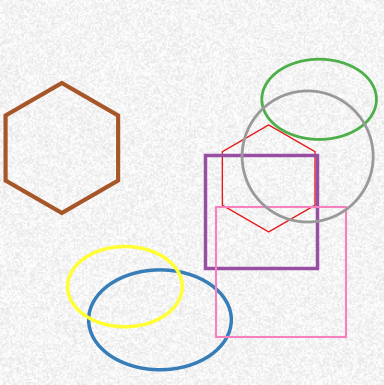[{"shape": "hexagon", "thickness": 1, "radius": 0.69, "center": [0.698, 0.537]}, {"shape": "oval", "thickness": 2.5, "radius": 0.93, "center": [0.416, 0.169]}, {"shape": "oval", "thickness": 2, "radius": 0.74, "center": [0.829, 0.742]}, {"shape": "square", "thickness": 2.5, "radius": 0.73, "center": [0.678, 0.451]}, {"shape": "oval", "thickness": 2.5, "radius": 0.74, "center": [0.324, 0.255]}, {"shape": "hexagon", "thickness": 3, "radius": 0.84, "center": [0.161, 0.616]}, {"shape": "square", "thickness": 1.5, "radius": 0.85, "center": [0.731, 0.294]}, {"shape": "circle", "thickness": 2, "radius": 0.85, "center": [0.799, 0.594]}]